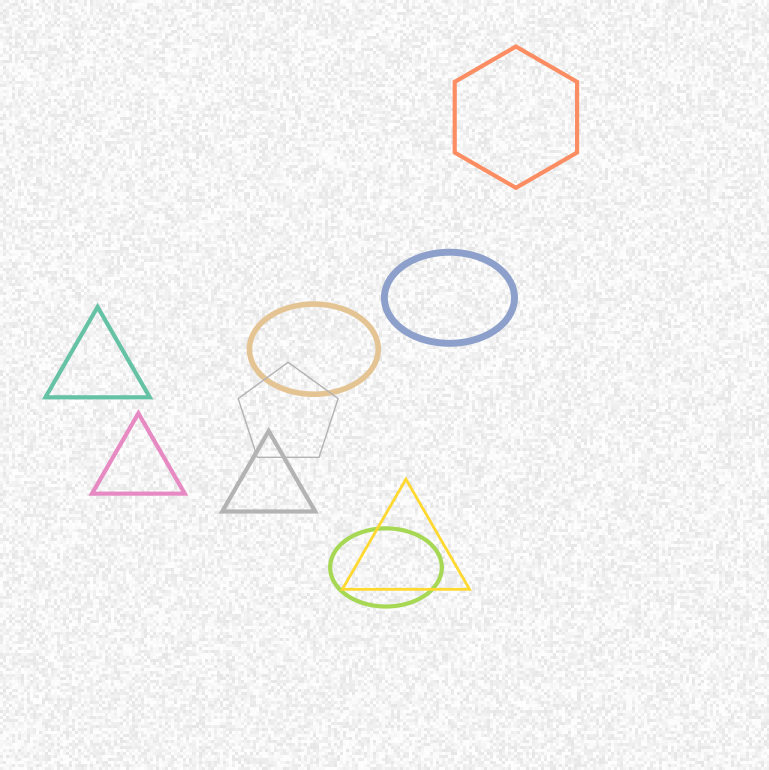[{"shape": "triangle", "thickness": 1.5, "radius": 0.39, "center": [0.127, 0.523]}, {"shape": "hexagon", "thickness": 1.5, "radius": 0.46, "center": [0.67, 0.848]}, {"shape": "oval", "thickness": 2.5, "radius": 0.42, "center": [0.584, 0.613]}, {"shape": "triangle", "thickness": 1.5, "radius": 0.35, "center": [0.18, 0.394]}, {"shape": "oval", "thickness": 1.5, "radius": 0.36, "center": [0.501, 0.263]}, {"shape": "triangle", "thickness": 1, "radius": 0.48, "center": [0.527, 0.282]}, {"shape": "oval", "thickness": 2, "radius": 0.42, "center": [0.408, 0.547]}, {"shape": "pentagon", "thickness": 0.5, "radius": 0.34, "center": [0.374, 0.461]}, {"shape": "triangle", "thickness": 1.5, "radius": 0.35, "center": [0.349, 0.371]}]